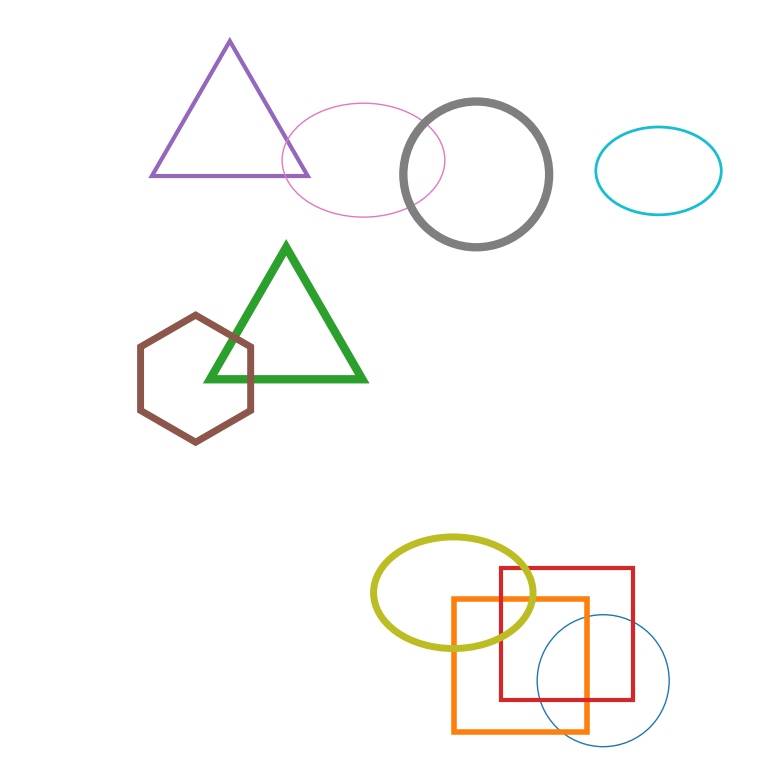[{"shape": "circle", "thickness": 0.5, "radius": 0.43, "center": [0.783, 0.116]}, {"shape": "square", "thickness": 2, "radius": 0.43, "center": [0.675, 0.136]}, {"shape": "triangle", "thickness": 3, "radius": 0.57, "center": [0.372, 0.565]}, {"shape": "square", "thickness": 1.5, "radius": 0.43, "center": [0.736, 0.177]}, {"shape": "triangle", "thickness": 1.5, "radius": 0.58, "center": [0.298, 0.83]}, {"shape": "hexagon", "thickness": 2.5, "radius": 0.41, "center": [0.254, 0.508]}, {"shape": "oval", "thickness": 0.5, "radius": 0.53, "center": [0.472, 0.792]}, {"shape": "circle", "thickness": 3, "radius": 0.47, "center": [0.618, 0.774]}, {"shape": "oval", "thickness": 2.5, "radius": 0.52, "center": [0.589, 0.23]}, {"shape": "oval", "thickness": 1, "radius": 0.41, "center": [0.855, 0.778]}]